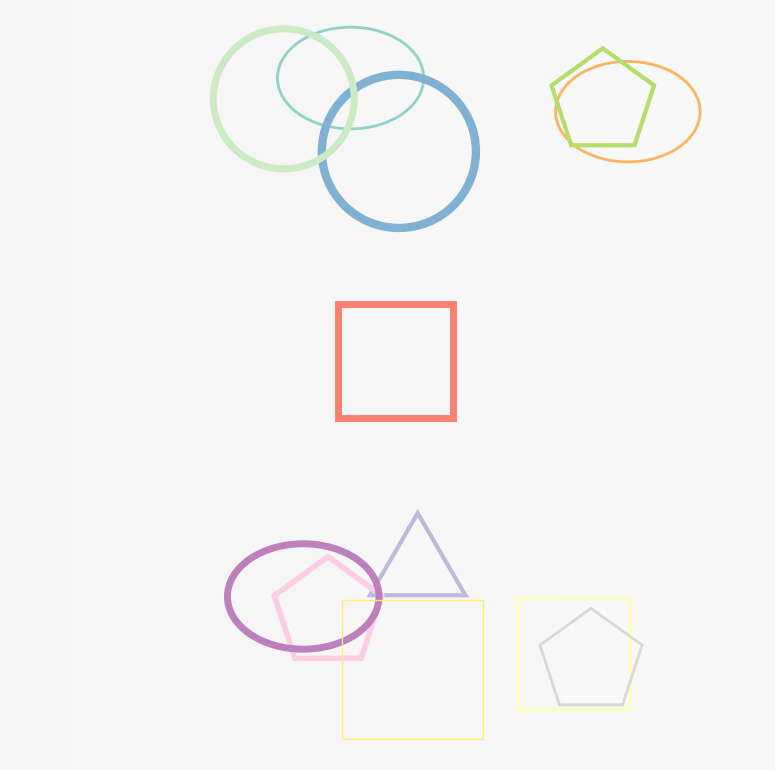[{"shape": "oval", "thickness": 1, "radius": 0.47, "center": [0.452, 0.899]}, {"shape": "square", "thickness": 1, "radius": 0.36, "center": [0.74, 0.151]}, {"shape": "triangle", "thickness": 1.5, "radius": 0.36, "center": [0.539, 0.263]}, {"shape": "square", "thickness": 2.5, "radius": 0.37, "center": [0.51, 0.531]}, {"shape": "circle", "thickness": 3, "radius": 0.5, "center": [0.515, 0.803]}, {"shape": "oval", "thickness": 1, "radius": 0.47, "center": [0.81, 0.855]}, {"shape": "pentagon", "thickness": 1.5, "radius": 0.35, "center": [0.778, 0.868]}, {"shape": "pentagon", "thickness": 2, "radius": 0.36, "center": [0.423, 0.204]}, {"shape": "pentagon", "thickness": 1, "radius": 0.35, "center": [0.763, 0.141]}, {"shape": "oval", "thickness": 2.5, "radius": 0.49, "center": [0.391, 0.225]}, {"shape": "circle", "thickness": 2.5, "radius": 0.45, "center": [0.366, 0.872]}, {"shape": "square", "thickness": 0.5, "radius": 0.45, "center": [0.532, 0.131]}]